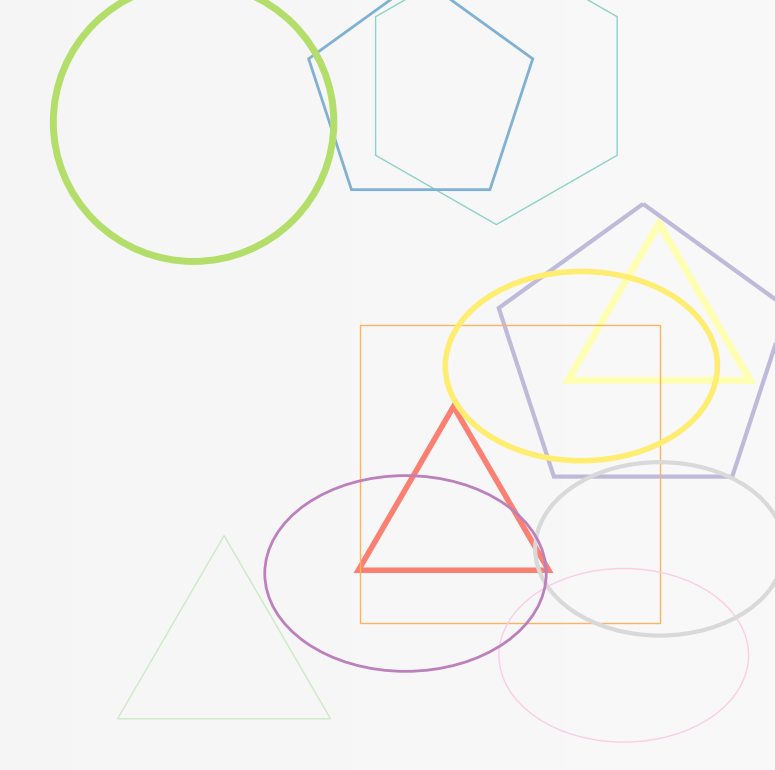[{"shape": "hexagon", "thickness": 0.5, "radius": 0.9, "center": [0.64, 0.888]}, {"shape": "triangle", "thickness": 2.5, "radius": 0.68, "center": [0.85, 0.574]}, {"shape": "pentagon", "thickness": 1.5, "radius": 0.98, "center": [0.83, 0.539]}, {"shape": "triangle", "thickness": 2, "radius": 0.71, "center": [0.585, 0.33]}, {"shape": "pentagon", "thickness": 1, "radius": 0.76, "center": [0.543, 0.877]}, {"shape": "square", "thickness": 0.5, "radius": 0.97, "center": [0.658, 0.384]}, {"shape": "circle", "thickness": 2.5, "radius": 0.91, "center": [0.25, 0.841]}, {"shape": "oval", "thickness": 0.5, "radius": 0.81, "center": [0.805, 0.149]}, {"shape": "oval", "thickness": 1.5, "radius": 0.8, "center": [0.851, 0.287]}, {"shape": "oval", "thickness": 1, "radius": 0.91, "center": [0.523, 0.255]}, {"shape": "triangle", "thickness": 0.5, "radius": 0.79, "center": [0.289, 0.146]}, {"shape": "oval", "thickness": 2, "radius": 0.88, "center": [0.75, 0.525]}]